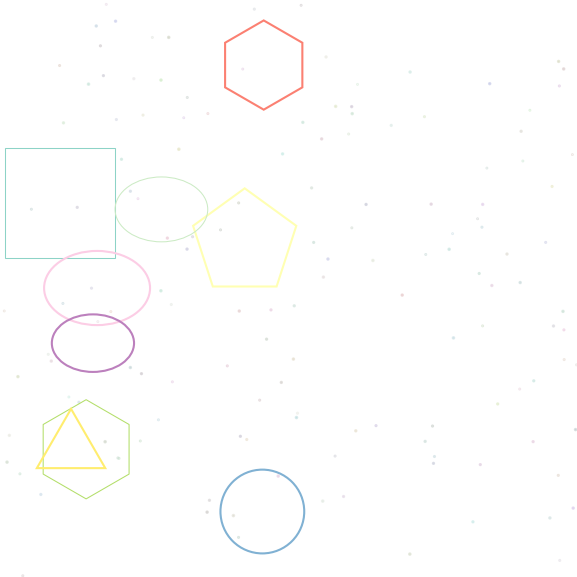[{"shape": "square", "thickness": 0.5, "radius": 0.48, "center": [0.104, 0.648]}, {"shape": "pentagon", "thickness": 1, "radius": 0.47, "center": [0.424, 0.579]}, {"shape": "hexagon", "thickness": 1, "radius": 0.39, "center": [0.457, 0.886]}, {"shape": "circle", "thickness": 1, "radius": 0.36, "center": [0.454, 0.113]}, {"shape": "hexagon", "thickness": 0.5, "radius": 0.43, "center": [0.149, 0.221]}, {"shape": "oval", "thickness": 1, "radius": 0.46, "center": [0.168, 0.5]}, {"shape": "oval", "thickness": 1, "radius": 0.36, "center": [0.161, 0.405]}, {"shape": "oval", "thickness": 0.5, "radius": 0.4, "center": [0.279, 0.637]}, {"shape": "triangle", "thickness": 1, "radius": 0.34, "center": [0.123, 0.223]}]